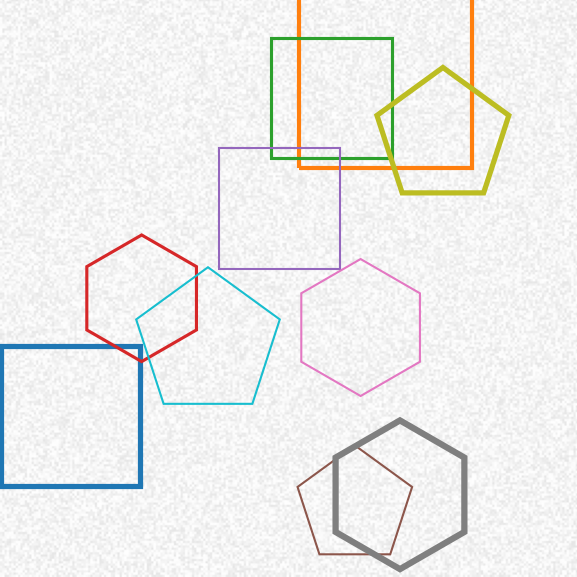[{"shape": "square", "thickness": 2.5, "radius": 0.61, "center": [0.122, 0.279]}, {"shape": "square", "thickness": 2, "radius": 0.75, "center": [0.667, 0.857]}, {"shape": "square", "thickness": 1.5, "radius": 0.52, "center": [0.575, 0.829]}, {"shape": "hexagon", "thickness": 1.5, "radius": 0.55, "center": [0.245, 0.483]}, {"shape": "square", "thickness": 1, "radius": 0.52, "center": [0.484, 0.639]}, {"shape": "pentagon", "thickness": 1, "radius": 0.52, "center": [0.614, 0.124]}, {"shape": "hexagon", "thickness": 1, "radius": 0.59, "center": [0.624, 0.432]}, {"shape": "hexagon", "thickness": 3, "radius": 0.64, "center": [0.693, 0.142]}, {"shape": "pentagon", "thickness": 2.5, "radius": 0.6, "center": [0.767, 0.762]}, {"shape": "pentagon", "thickness": 1, "radius": 0.65, "center": [0.36, 0.406]}]